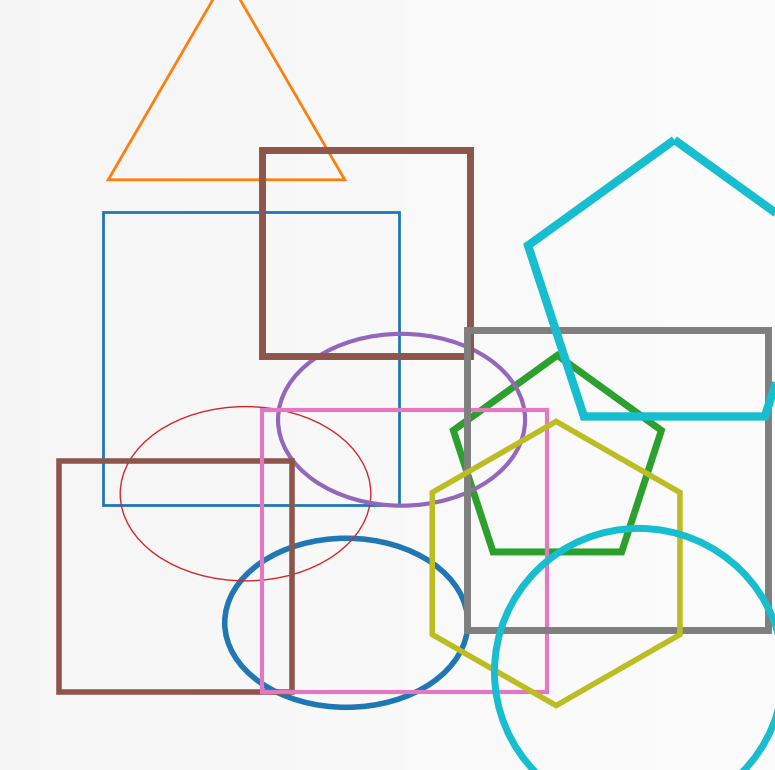[{"shape": "square", "thickness": 1, "radius": 0.95, "center": [0.324, 0.535]}, {"shape": "oval", "thickness": 2, "radius": 0.78, "center": [0.447, 0.191]}, {"shape": "triangle", "thickness": 1, "radius": 0.88, "center": [0.292, 0.855]}, {"shape": "pentagon", "thickness": 2.5, "radius": 0.71, "center": [0.719, 0.397]}, {"shape": "oval", "thickness": 0.5, "radius": 0.81, "center": [0.317, 0.359]}, {"shape": "oval", "thickness": 1.5, "radius": 0.8, "center": [0.518, 0.455]}, {"shape": "square", "thickness": 2.5, "radius": 0.67, "center": [0.472, 0.671]}, {"shape": "square", "thickness": 2, "radius": 0.75, "center": [0.226, 0.251]}, {"shape": "square", "thickness": 1.5, "radius": 0.92, "center": [0.522, 0.284]}, {"shape": "square", "thickness": 2.5, "radius": 0.97, "center": [0.796, 0.376]}, {"shape": "hexagon", "thickness": 2, "radius": 0.92, "center": [0.718, 0.268]}, {"shape": "pentagon", "thickness": 3, "radius": 0.99, "center": [0.87, 0.62]}, {"shape": "circle", "thickness": 2.5, "radius": 0.93, "center": [0.824, 0.127]}]